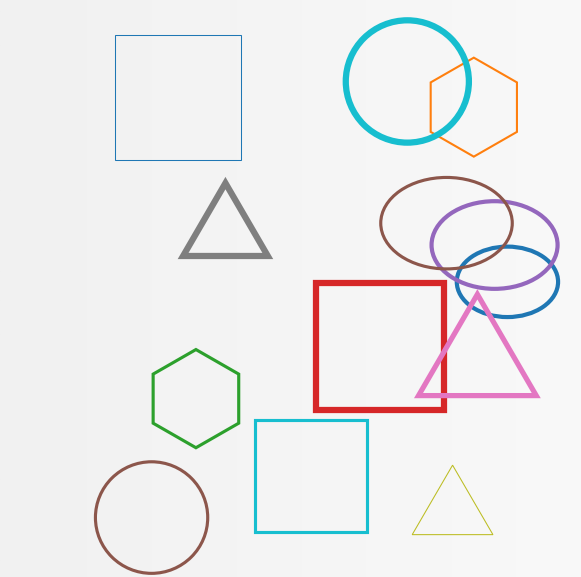[{"shape": "square", "thickness": 0.5, "radius": 0.54, "center": [0.307, 0.83]}, {"shape": "oval", "thickness": 2, "radius": 0.44, "center": [0.873, 0.511]}, {"shape": "hexagon", "thickness": 1, "radius": 0.43, "center": [0.815, 0.814]}, {"shape": "hexagon", "thickness": 1.5, "radius": 0.43, "center": [0.337, 0.309]}, {"shape": "square", "thickness": 3, "radius": 0.55, "center": [0.654, 0.399]}, {"shape": "oval", "thickness": 2, "radius": 0.54, "center": [0.851, 0.575]}, {"shape": "circle", "thickness": 1.5, "radius": 0.48, "center": [0.261, 0.103]}, {"shape": "oval", "thickness": 1.5, "radius": 0.57, "center": [0.768, 0.613]}, {"shape": "triangle", "thickness": 2.5, "radius": 0.58, "center": [0.821, 0.373]}, {"shape": "triangle", "thickness": 3, "radius": 0.42, "center": [0.388, 0.598]}, {"shape": "triangle", "thickness": 0.5, "radius": 0.4, "center": [0.779, 0.113]}, {"shape": "circle", "thickness": 3, "radius": 0.53, "center": [0.701, 0.858]}, {"shape": "square", "thickness": 1.5, "radius": 0.48, "center": [0.535, 0.175]}]